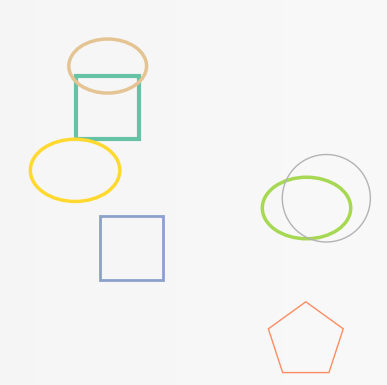[{"shape": "square", "thickness": 3, "radius": 0.41, "center": [0.278, 0.721]}, {"shape": "pentagon", "thickness": 1, "radius": 0.51, "center": [0.789, 0.115]}, {"shape": "square", "thickness": 2, "radius": 0.41, "center": [0.339, 0.355]}, {"shape": "oval", "thickness": 2.5, "radius": 0.57, "center": [0.791, 0.46]}, {"shape": "oval", "thickness": 2.5, "radius": 0.58, "center": [0.194, 0.558]}, {"shape": "oval", "thickness": 2.5, "radius": 0.5, "center": [0.278, 0.828]}, {"shape": "circle", "thickness": 1, "radius": 0.57, "center": [0.842, 0.485]}]